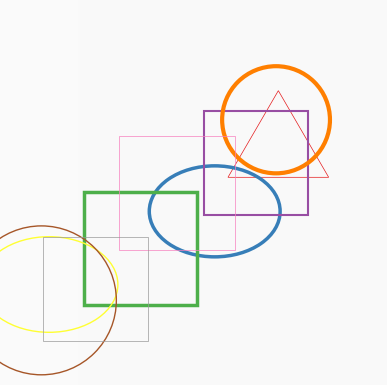[{"shape": "triangle", "thickness": 0.5, "radius": 0.75, "center": [0.718, 0.614]}, {"shape": "oval", "thickness": 2.5, "radius": 0.84, "center": [0.554, 0.451]}, {"shape": "square", "thickness": 2.5, "radius": 0.73, "center": [0.363, 0.355]}, {"shape": "square", "thickness": 1.5, "radius": 0.67, "center": [0.66, 0.577]}, {"shape": "circle", "thickness": 3, "radius": 0.7, "center": [0.712, 0.689]}, {"shape": "oval", "thickness": 1, "radius": 0.89, "center": [0.127, 0.261]}, {"shape": "circle", "thickness": 1, "radius": 0.97, "center": [0.107, 0.22]}, {"shape": "square", "thickness": 0.5, "radius": 0.74, "center": [0.457, 0.498]}, {"shape": "square", "thickness": 0.5, "radius": 0.68, "center": [0.248, 0.249]}]